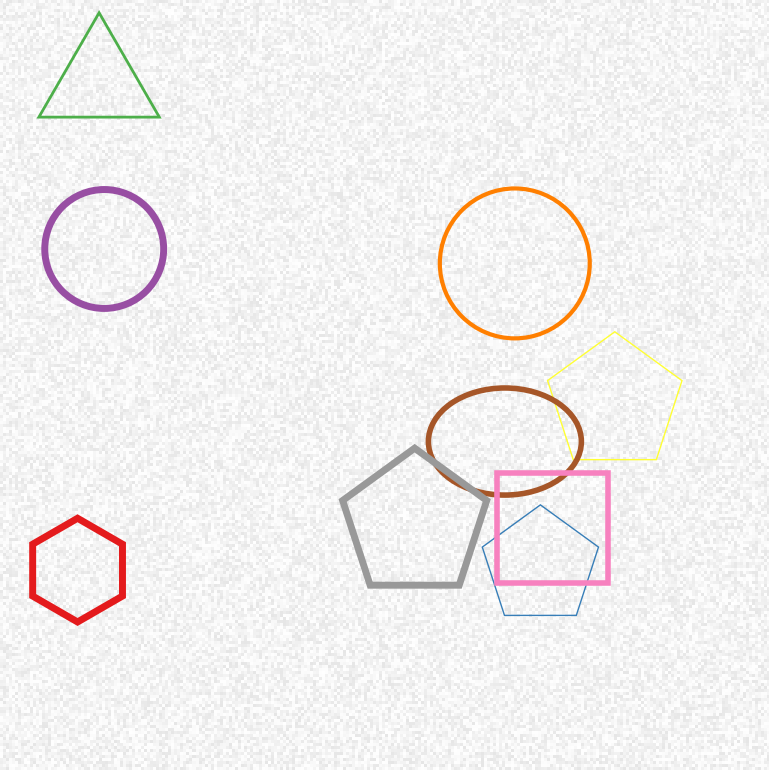[{"shape": "hexagon", "thickness": 2.5, "radius": 0.34, "center": [0.101, 0.26]}, {"shape": "pentagon", "thickness": 0.5, "radius": 0.4, "center": [0.702, 0.265]}, {"shape": "triangle", "thickness": 1, "radius": 0.45, "center": [0.129, 0.893]}, {"shape": "circle", "thickness": 2.5, "radius": 0.39, "center": [0.135, 0.677]}, {"shape": "circle", "thickness": 1.5, "radius": 0.49, "center": [0.669, 0.658]}, {"shape": "pentagon", "thickness": 0.5, "radius": 0.46, "center": [0.798, 0.477]}, {"shape": "oval", "thickness": 2, "radius": 0.5, "center": [0.656, 0.427]}, {"shape": "square", "thickness": 2, "radius": 0.36, "center": [0.718, 0.314]}, {"shape": "pentagon", "thickness": 2.5, "radius": 0.49, "center": [0.539, 0.32]}]